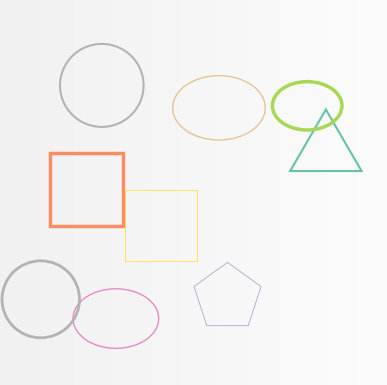[{"shape": "triangle", "thickness": 1.5, "radius": 0.53, "center": [0.841, 0.609]}, {"shape": "square", "thickness": 2.5, "radius": 0.47, "center": [0.224, 0.508]}, {"shape": "pentagon", "thickness": 0.5, "radius": 0.45, "center": [0.587, 0.228]}, {"shape": "oval", "thickness": 1, "radius": 0.55, "center": [0.299, 0.173]}, {"shape": "oval", "thickness": 2.5, "radius": 0.45, "center": [0.793, 0.725]}, {"shape": "square", "thickness": 0.5, "radius": 0.46, "center": [0.416, 0.414]}, {"shape": "oval", "thickness": 1, "radius": 0.6, "center": [0.565, 0.72]}, {"shape": "circle", "thickness": 1.5, "radius": 0.54, "center": [0.263, 0.778]}, {"shape": "circle", "thickness": 2, "radius": 0.5, "center": [0.105, 0.223]}]